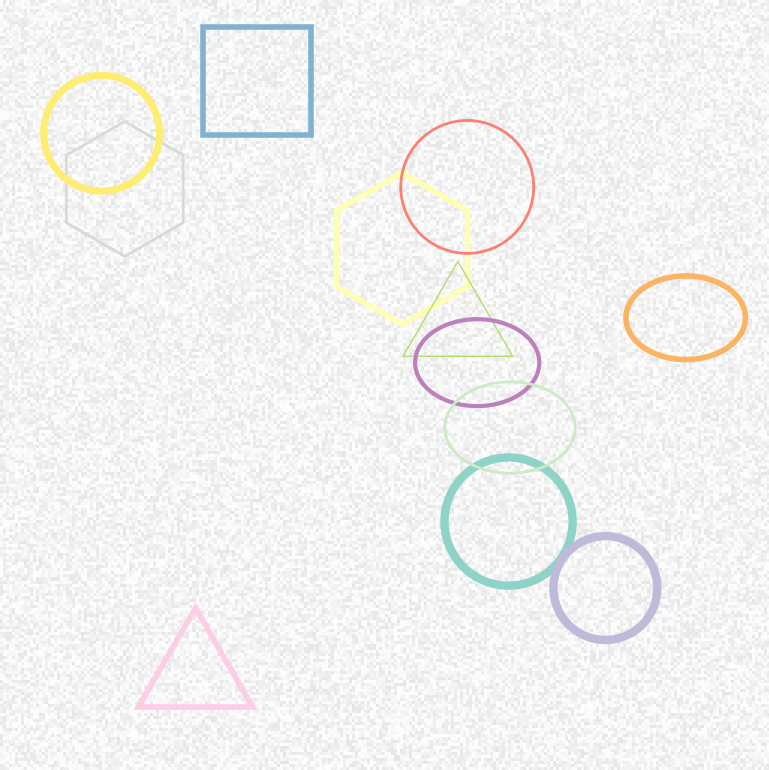[{"shape": "circle", "thickness": 3, "radius": 0.42, "center": [0.66, 0.323]}, {"shape": "hexagon", "thickness": 2, "radius": 0.49, "center": [0.522, 0.677]}, {"shape": "circle", "thickness": 3, "radius": 0.34, "center": [0.786, 0.236]}, {"shape": "circle", "thickness": 1, "radius": 0.43, "center": [0.607, 0.757]}, {"shape": "square", "thickness": 2, "radius": 0.35, "center": [0.334, 0.895]}, {"shape": "oval", "thickness": 2, "radius": 0.39, "center": [0.89, 0.587]}, {"shape": "triangle", "thickness": 0.5, "radius": 0.41, "center": [0.595, 0.578]}, {"shape": "triangle", "thickness": 2, "radius": 0.43, "center": [0.254, 0.125]}, {"shape": "hexagon", "thickness": 1, "radius": 0.44, "center": [0.162, 0.755]}, {"shape": "oval", "thickness": 1.5, "radius": 0.4, "center": [0.62, 0.529]}, {"shape": "oval", "thickness": 1, "radius": 0.42, "center": [0.662, 0.445]}, {"shape": "circle", "thickness": 2.5, "radius": 0.38, "center": [0.132, 0.827]}]